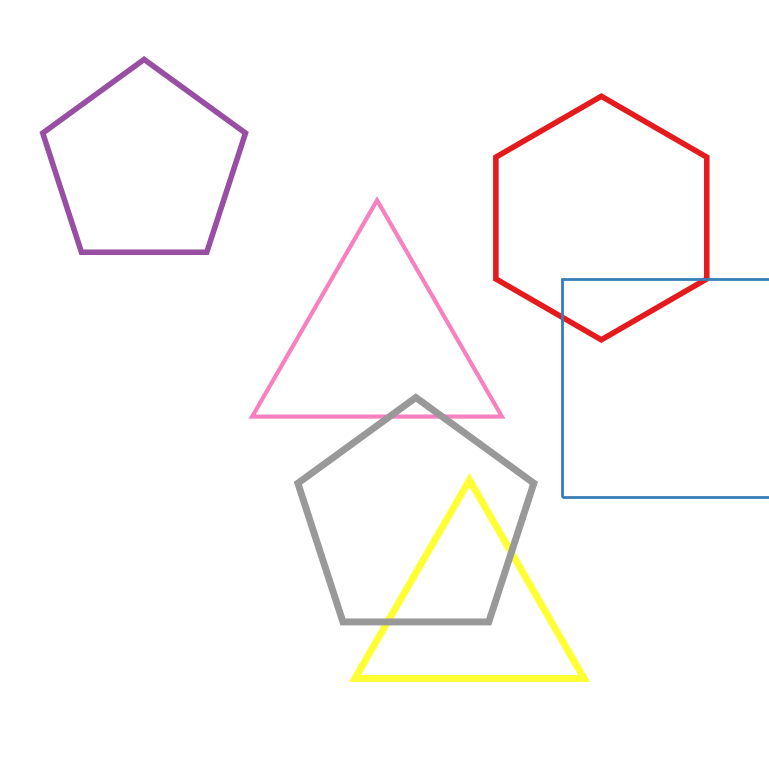[{"shape": "hexagon", "thickness": 2, "radius": 0.79, "center": [0.781, 0.717]}, {"shape": "square", "thickness": 1, "radius": 0.71, "center": [0.871, 0.496]}, {"shape": "pentagon", "thickness": 2, "radius": 0.69, "center": [0.187, 0.784]}, {"shape": "triangle", "thickness": 2.5, "radius": 0.86, "center": [0.61, 0.205]}, {"shape": "triangle", "thickness": 1.5, "radius": 0.94, "center": [0.49, 0.553]}, {"shape": "pentagon", "thickness": 2.5, "radius": 0.81, "center": [0.54, 0.323]}]